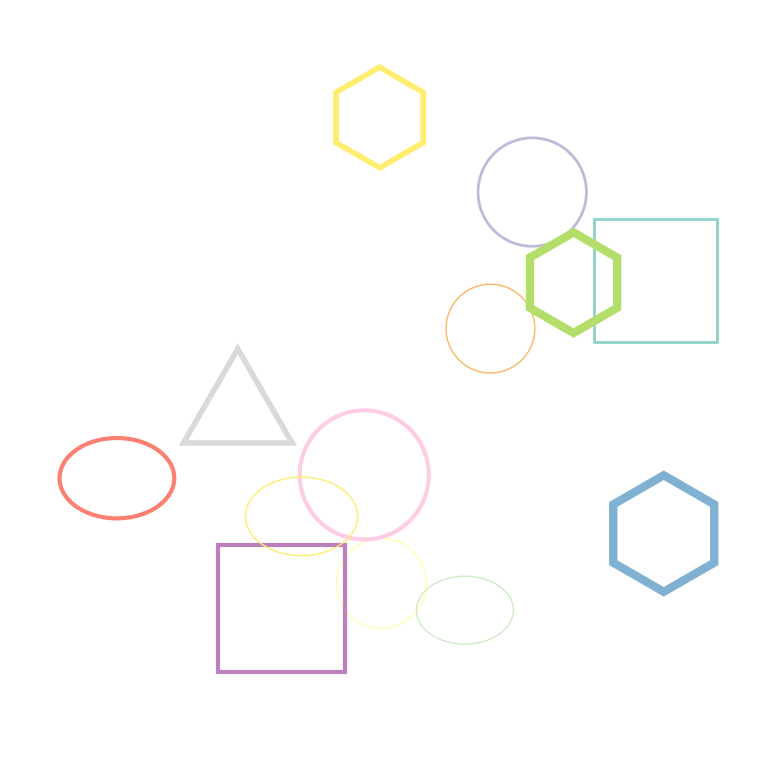[{"shape": "square", "thickness": 1, "radius": 0.4, "center": [0.851, 0.636]}, {"shape": "circle", "thickness": 0.5, "radius": 0.29, "center": [0.495, 0.242]}, {"shape": "circle", "thickness": 1, "radius": 0.35, "center": [0.691, 0.751]}, {"shape": "oval", "thickness": 1.5, "radius": 0.37, "center": [0.152, 0.379]}, {"shape": "hexagon", "thickness": 3, "radius": 0.38, "center": [0.862, 0.307]}, {"shape": "circle", "thickness": 0.5, "radius": 0.29, "center": [0.637, 0.573]}, {"shape": "hexagon", "thickness": 3, "radius": 0.33, "center": [0.745, 0.633]}, {"shape": "circle", "thickness": 1.5, "radius": 0.42, "center": [0.473, 0.383]}, {"shape": "triangle", "thickness": 2, "radius": 0.41, "center": [0.309, 0.465]}, {"shape": "square", "thickness": 1.5, "radius": 0.41, "center": [0.365, 0.21]}, {"shape": "oval", "thickness": 0.5, "radius": 0.32, "center": [0.604, 0.208]}, {"shape": "oval", "thickness": 0.5, "radius": 0.36, "center": [0.392, 0.329]}, {"shape": "hexagon", "thickness": 2, "radius": 0.33, "center": [0.493, 0.847]}]